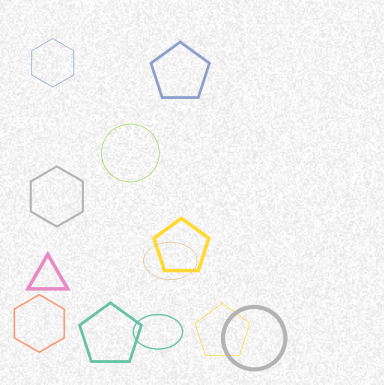[{"shape": "pentagon", "thickness": 2, "radius": 0.42, "center": [0.287, 0.129]}, {"shape": "oval", "thickness": 1, "radius": 0.32, "center": [0.41, 0.138]}, {"shape": "hexagon", "thickness": 1, "radius": 0.37, "center": [0.102, 0.16]}, {"shape": "pentagon", "thickness": 2, "radius": 0.4, "center": [0.468, 0.811]}, {"shape": "hexagon", "thickness": 0.5, "radius": 0.32, "center": [0.137, 0.837]}, {"shape": "triangle", "thickness": 2.5, "radius": 0.3, "center": [0.124, 0.28]}, {"shape": "circle", "thickness": 0.5, "radius": 0.38, "center": [0.339, 0.603]}, {"shape": "pentagon", "thickness": 2.5, "radius": 0.38, "center": [0.471, 0.358]}, {"shape": "pentagon", "thickness": 0.5, "radius": 0.38, "center": [0.578, 0.137]}, {"shape": "oval", "thickness": 0.5, "radius": 0.35, "center": [0.442, 0.322]}, {"shape": "hexagon", "thickness": 1.5, "radius": 0.39, "center": [0.148, 0.49]}, {"shape": "circle", "thickness": 3, "radius": 0.41, "center": [0.66, 0.122]}]